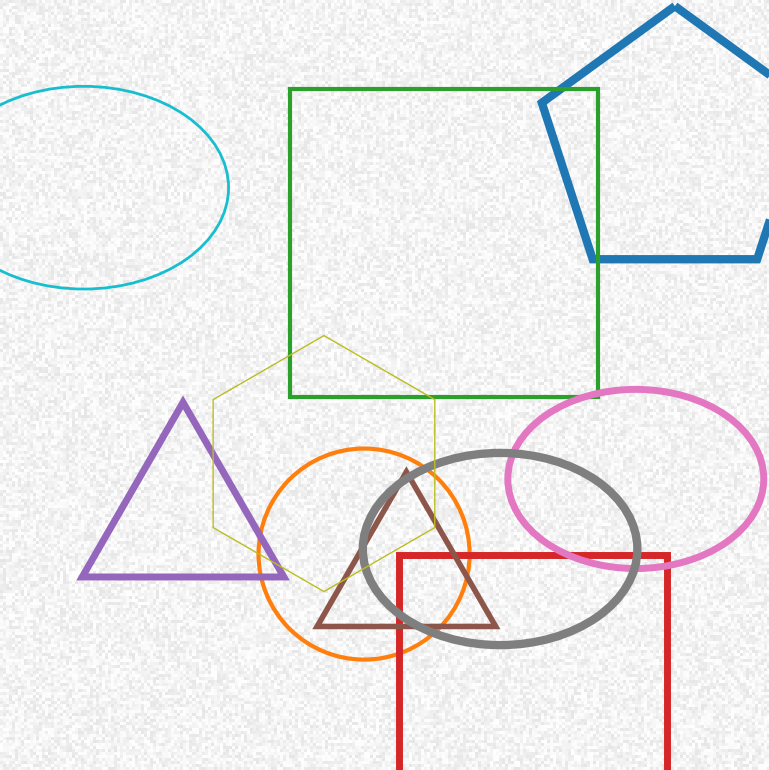[{"shape": "pentagon", "thickness": 3, "radius": 0.91, "center": [0.877, 0.81]}, {"shape": "circle", "thickness": 1.5, "radius": 0.69, "center": [0.473, 0.28]}, {"shape": "square", "thickness": 1.5, "radius": 1.0, "center": [0.577, 0.685]}, {"shape": "square", "thickness": 2.5, "radius": 0.87, "center": [0.692, 0.105]}, {"shape": "triangle", "thickness": 2.5, "radius": 0.76, "center": [0.238, 0.326]}, {"shape": "triangle", "thickness": 2, "radius": 0.67, "center": [0.528, 0.253]}, {"shape": "oval", "thickness": 2.5, "radius": 0.83, "center": [0.826, 0.378]}, {"shape": "oval", "thickness": 3, "radius": 0.89, "center": [0.649, 0.287]}, {"shape": "hexagon", "thickness": 0.5, "radius": 0.83, "center": [0.421, 0.398]}, {"shape": "oval", "thickness": 1, "radius": 0.94, "center": [0.109, 0.756]}]